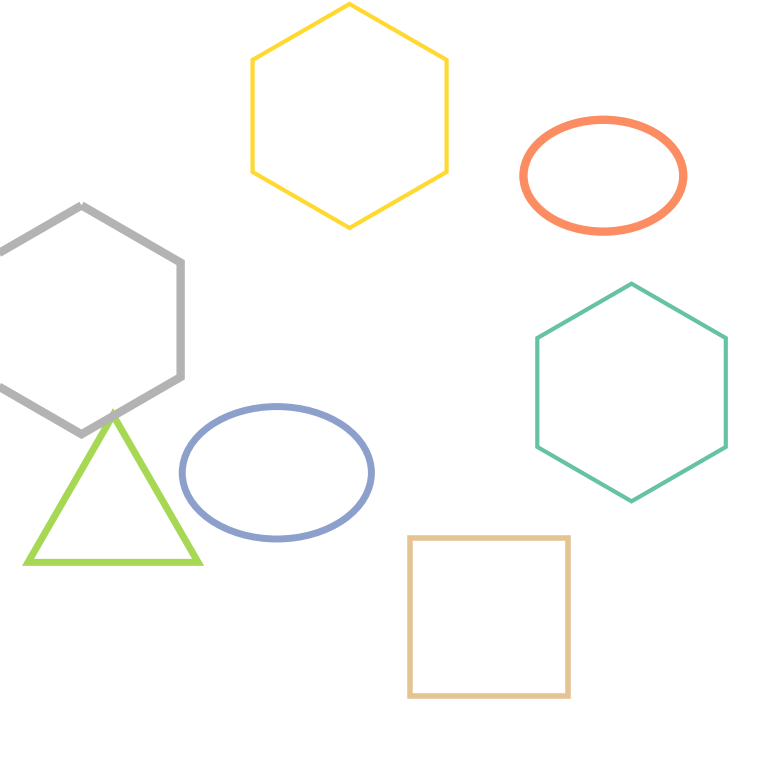[{"shape": "hexagon", "thickness": 1.5, "radius": 0.71, "center": [0.82, 0.49]}, {"shape": "oval", "thickness": 3, "radius": 0.52, "center": [0.784, 0.772]}, {"shape": "oval", "thickness": 2.5, "radius": 0.61, "center": [0.36, 0.386]}, {"shape": "triangle", "thickness": 2.5, "radius": 0.64, "center": [0.147, 0.333]}, {"shape": "hexagon", "thickness": 1.5, "radius": 0.73, "center": [0.454, 0.849]}, {"shape": "square", "thickness": 2, "radius": 0.51, "center": [0.635, 0.198]}, {"shape": "hexagon", "thickness": 3, "radius": 0.74, "center": [0.106, 0.585]}]